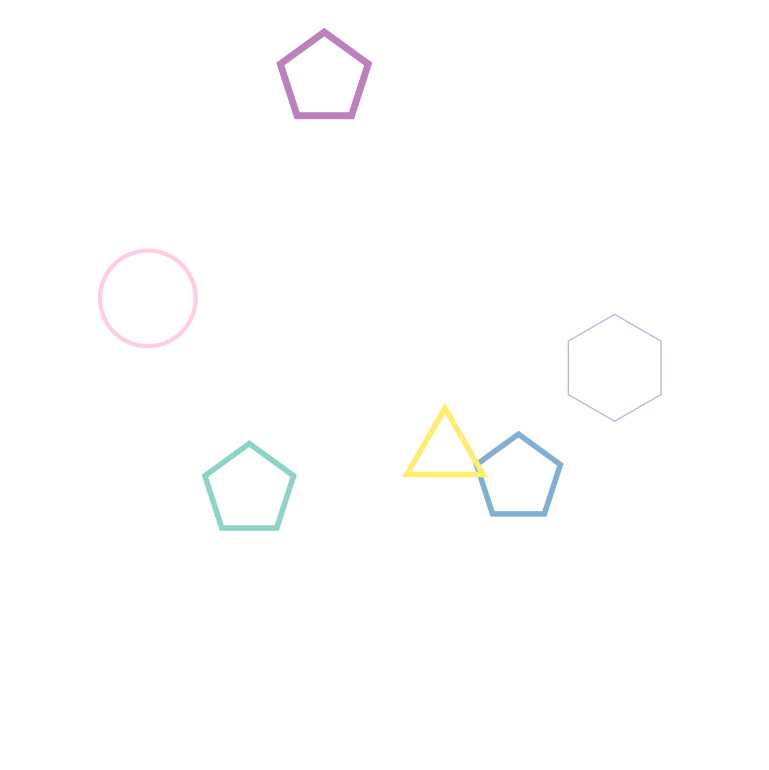[{"shape": "pentagon", "thickness": 2, "radius": 0.3, "center": [0.324, 0.363]}, {"shape": "hexagon", "thickness": 0.5, "radius": 0.35, "center": [0.798, 0.522]}, {"shape": "pentagon", "thickness": 2, "radius": 0.29, "center": [0.673, 0.379]}, {"shape": "circle", "thickness": 1.5, "radius": 0.31, "center": [0.192, 0.612]}, {"shape": "pentagon", "thickness": 2.5, "radius": 0.3, "center": [0.421, 0.898]}, {"shape": "triangle", "thickness": 2, "radius": 0.29, "center": [0.578, 0.412]}]